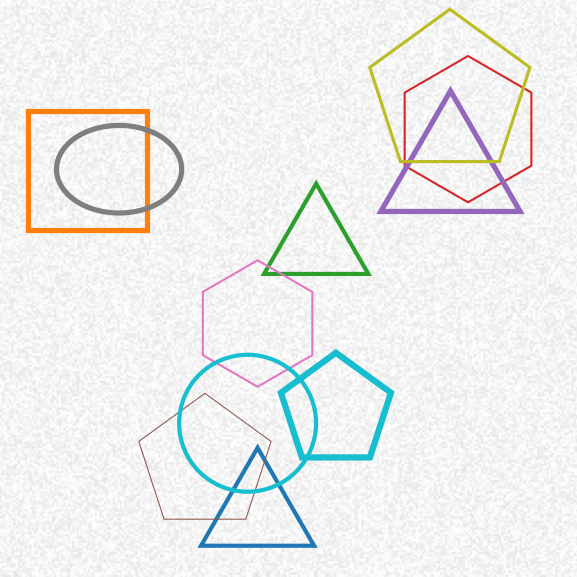[{"shape": "triangle", "thickness": 2, "radius": 0.57, "center": [0.446, 0.111]}, {"shape": "square", "thickness": 2.5, "radius": 0.51, "center": [0.152, 0.704]}, {"shape": "triangle", "thickness": 2, "radius": 0.52, "center": [0.547, 0.577]}, {"shape": "hexagon", "thickness": 1, "radius": 0.63, "center": [0.81, 0.775]}, {"shape": "triangle", "thickness": 2.5, "radius": 0.7, "center": [0.78, 0.703]}, {"shape": "pentagon", "thickness": 0.5, "radius": 0.6, "center": [0.355, 0.198]}, {"shape": "hexagon", "thickness": 1, "radius": 0.55, "center": [0.446, 0.439]}, {"shape": "oval", "thickness": 2.5, "radius": 0.54, "center": [0.206, 0.706]}, {"shape": "pentagon", "thickness": 1.5, "radius": 0.73, "center": [0.779, 0.837]}, {"shape": "circle", "thickness": 2, "radius": 0.59, "center": [0.429, 0.266]}, {"shape": "pentagon", "thickness": 3, "radius": 0.5, "center": [0.582, 0.288]}]